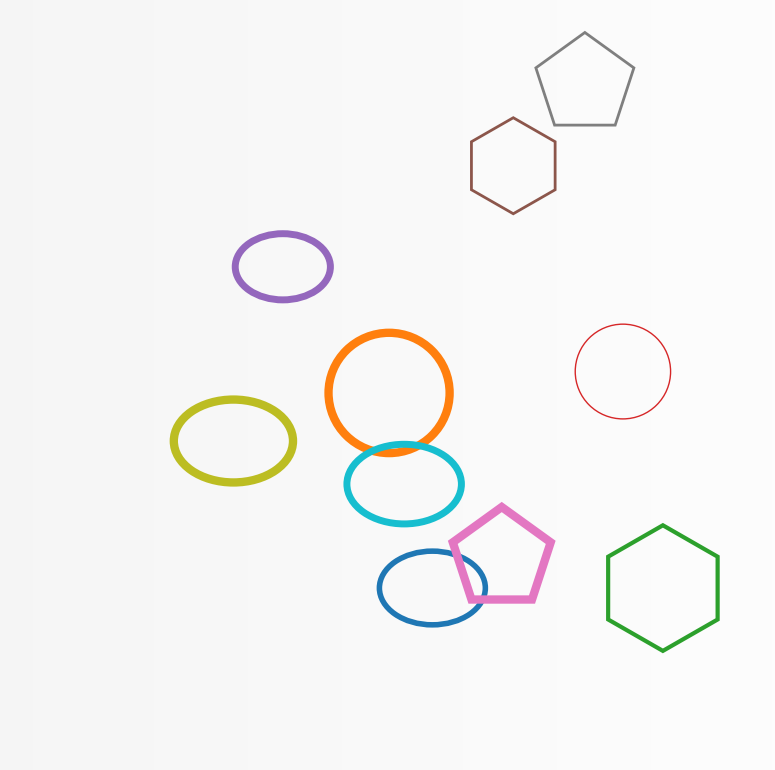[{"shape": "oval", "thickness": 2, "radius": 0.34, "center": [0.558, 0.236]}, {"shape": "circle", "thickness": 3, "radius": 0.39, "center": [0.502, 0.49]}, {"shape": "hexagon", "thickness": 1.5, "radius": 0.41, "center": [0.855, 0.236]}, {"shape": "circle", "thickness": 0.5, "radius": 0.31, "center": [0.804, 0.517]}, {"shape": "oval", "thickness": 2.5, "radius": 0.31, "center": [0.365, 0.654]}, {"shape": "hexagon", "thickness": 1, "radius": 0.31, "center": [0.662, 0.785]}, {"shape": "pentagon", "thickness": 3, "radius": 0.33, "center": [0.647, 0.275]}, {"shape": "pentagon", "thickness": 1, "radius": 0.33, "center": [0.755, 0.891]}, {"shape": "oval", "thickness": 3, "radius": 0.38, "center": [0.301, 0.427]}, {"shape": "oval", "thickness": 2.5, "radius": 0.37, "center": [0.521, 0.371]}]